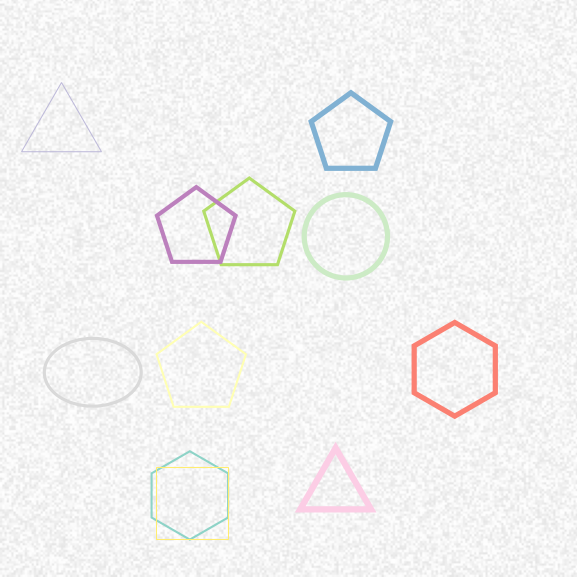[{"shape": "hexagon", "thickness": 1, "radius": 0.38, "center": [0.329, 0.141]}, {"shape": "pentagon", "thickness": 1, "radius": 0.41, "center": [0.348, 0.361]}, {"shape": "triangle", "thickness": 0.5, "radius": 0.4, "center": [0.107, 0.776]}, {"shape": "hexagon", "thickness": 2.5, "radius": 0.41, "center": [0.787, 0.36]}, {"shape": "pentagon", "thickness": 2.5, "radius": 0.36, "center": [0.608, 0.766]}, {"shape": "pentagon", "thickness": 1.5, "radius": 0.41, "center": [0.432, 0.608]}, {"shape": "triangle", "thickness": 3, "radius": 0.35, "center": [0.581, 0.153]}, {"shape": "oval", "thickness": 1.5, "radius": 0.42, "center": [0.161, 0.354]}, {"shape": "pentagon", "thickness": 2, "radius": 0.36, "center": [0.34, 0.604]}, {"shape": "circle", "thickness": 2.5, "radius": 0.36, "center": [0.599, 0.59]}, {"shape": "square", "thickness": 0.5, "radius": 0.31, "center": [0.333, 0.128]}]